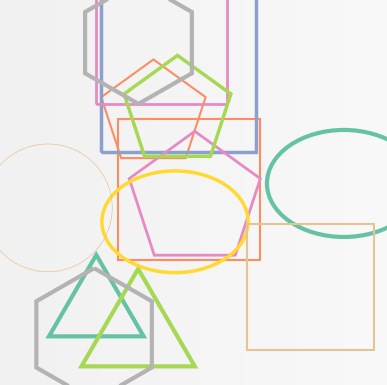[{"shape": "triangle", "thickness": 3, "radius": 0.7, "center": [0.248, 0.197]}, {"shape": "oval", "thickness": 3, "radius": 0.99, "center": [0.887, 0.523]}, {"shape": "square", "thickness": 1.5, "radius": 0.91, "center": [0.487, 0.508]}, {"shape": "pentagon", "thickness": 1.5, "radius": 0.71, "center": [0.396, 0.704]}, {"shape": "square", "thickness": 2.5, "radius": 1.0, "center": [0.46, 0.804]}, {"shape": "pentagon", "thickness": 2, "radius": 0.89, "center": [0.503, 0.481]}, {"shape": "square", "thickness": 2, "radius": 0.85, "center": [0.417, 0.899]}, {"shape": "triangle", "thickness": 3, "radius": 0.84, "center": [0.356, 0.133]}, {"shape": "pentagon", "thickness": 2.5, "radius": 0.72, "center": [0.458, 0.711]}, {"shape": "oval", "thickness": 2.5, "radius": 0.94, "center": [0.452, 0.424]}, {"shape": "square", "thickness": 1.5, "radius": 0.82, "center": [0.802, 0.253]}, {"shape": "circle", "thickness": 0.5, "radius": 0.83, "center": [0.124, 0.46]}, {"shape": "hexagon", "thickness": 3, "radius": 0.8, "center": [0.357, 0.889]}, {"shape": "hexagon", "thickness": 3, "radius": 0.86, "center": [0.243, 0.131]}]